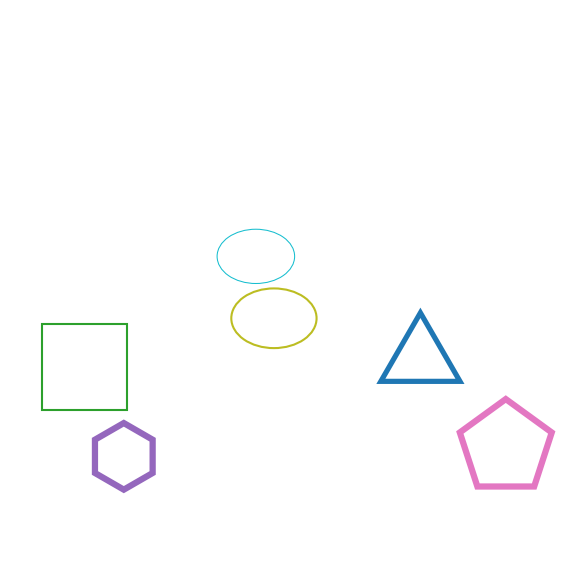[{"shape": "triangle", "thickness": 2.5, "radius": 0.4, "center": [0.728, 0.378]}, {"shape": "square", "thickness": 1, "radius": 0.37, "center": [0.146, 0.364]}, {"shape": "hexagon", "thickness": 3, "radius": 0.29, "center": [0.214, 0.209]}, {"shape": "pentagon", "thickness": 3, "radius": 0.42, "center": [0.876, 0.224]}, {"shape": "oval", "thickness": 1, "radius": 0.37, "center": [0.474, 0.448]}, {"shape": "oval", "thickness": 0.5, "radius": 0.34, "center": [0.443, 0.555]}]